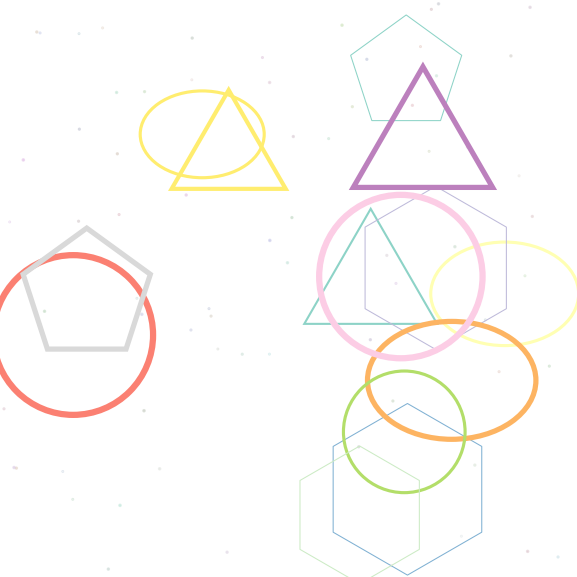[{"shape": "pentagon", "thickness": 0.5, "radius": 0.51, "center": [0.703, 0.872]}, {"shape": "triangle", "thickness": 1, "radius": 0.66, "center": [0.642, 0.505]}, {"shape": "oval", "thickness": 1.5, "radius": 0.64, "center": [0.874, 0.49]}, {"shape": "hexagon", "thickness": 0.5, "radius": 0.71, "center": [0.755, 0.535]}, {"shape": "circle", "thickness": 3, "radius": 0.69, "center": [0.127, 0.419]}, {"shape": "hexagon", "thickness": 0.5, "radius": 0.74, "center": [0.706, 0.152]}, {"shape": "oval", "thickness": 2.5, "radius": 0.73, "center": [0.782, 0.341]}, {"shape": "circle", "thickness": 1.5, "radius": 0.53, "center": [0.7, 0.251]}, {"shape": "circle", "thickness": 3, "radius": 0.71, "center": [0.694, 0.52]}, {"shape": "pentagon", "thickness": 2.5, "radius": 0.58, "center": [0.15, 0.488]}, {"shape": "triangle", "thickness": 2.5, "radius": 0.7, "center": [0.732, 0.744]}, {"shape": "hexagon", "thickness": 0.5, "radius": 0.6, "center": [0.623, 0.107]}, {"shape": "oval", "thickness": 1.5, "radius": 0.54, "center": [0.35, 0.767]}, {"shape": "triangle", "thickness": 2, "radius": 0.57, "center": [0.396, 0.729]}]